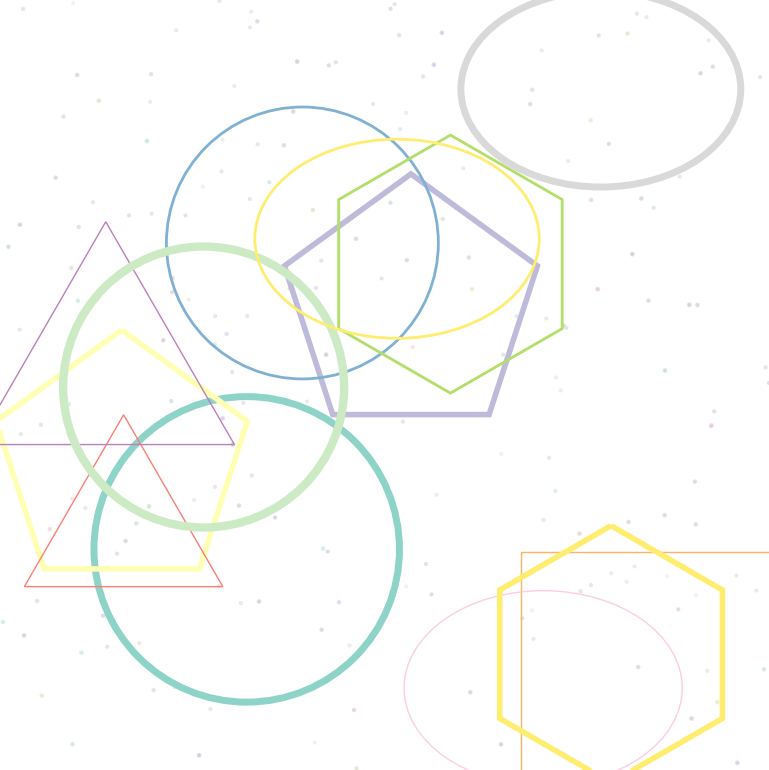[{"shape": "circle", "thickness": 2.5, "radius": 0.99, "center": [0.32, 0.287]}, {"shape": "pentagon", "thickness": 2, "radius": 0.86, "center": [0.158, 0.4]}, {"shape": "pentagon", "thickness": 2, "radius": 0.86, "center": [0.534, 0.601]}, {"shape": "triangle", "thickness": 0.5, "radius": 0.74, "center": [0.161, 0.313]}, {"shape": "circle", "thickness": 1, "radius": 0.88, "center": [0.393, 0.684]}, {"shape": "square", "thickness": 0.5, "radius": 0.81, "center": [0.839, 0.121]}, {"shape": "hexagon", "thickness": 1, "radius": 0.84, "center": [0.585, 0.657]}, {"shape": "oval", "thickness": 0.5, "radius": 0.9, "center": [0.705, 0.106]}, {"shape": "oval", "thickness": 2.5, "radius": 0.91, "center": [0.78, 0.884]}, {"shape": "triangle", "thickness": 0.5, "radius": 0.96, "center": [0.137, 0.519]}, {"shape": "circle", "thickness": 3, "radius": 0.91, "center": [0.264, 0.497]}, {"shape": "hexagon", "thickness": 2, "radius": 0.83, "center": [0.794, 0.15]}, {"shape": "oval", "thickness": 1, "radius": 0.92, "center": [0.516, 0.69]}]